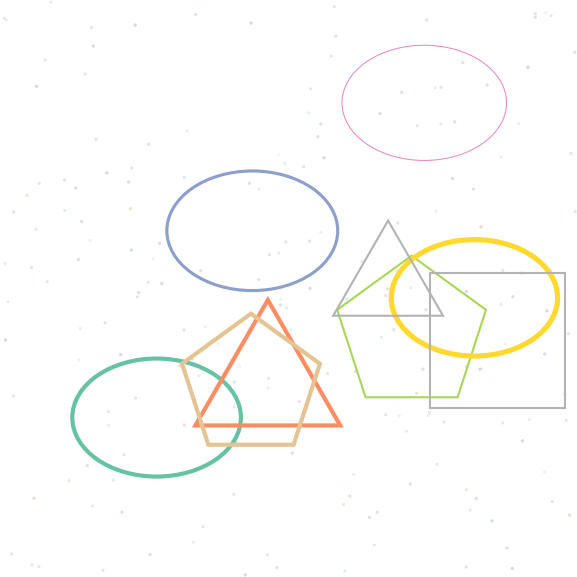[{"shape": "oval", "thickness": 2, "radius": 0.73, "center": [0.271, 0.276]}, {"shape": "triangle", "thickness": 2, "radius": 0.72, "center": [0.464, 0.335]}, {"shape": "oval", "thickness": 1.5, "radius": 0.74, "center": [0.437, 0.6]}, {"shape": "oval", "thickness": 0.5, "radius": 0.71, "center": [0.735, 0.821]}, {"shape": "pentagon", "thickness": 1, "radius": 0.68, "center": [0.713, 0.421]}, {"shape": "oval", "thickness": 2.5, "radius": 0.72, "center": [0.822, 0.483]}, {"shape": "pentagon", "thickness": 2, "radius": 0.63, "center": [0.435, 0.331]}, {"shape": "triangle", "thickness": 1, "radius": 0.55, "center": [0.672, 0.507]}, {"shape": "square", "thickness": 1, "radius": 0.58, "center": [0.862, 0.409]}]